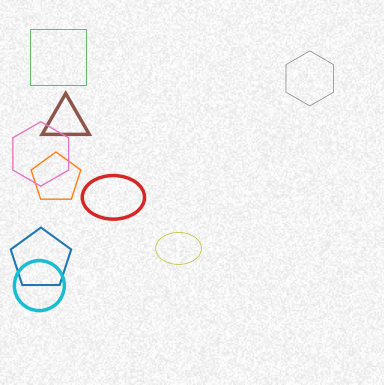[{"shape": "pentagon", "thickness": 1.5, "radius": 0.41, "center": [0.106, 0.326]}, {"shape": "pentagon", "thickness": 1, "radius": 0.34, "center": [0.145, 0.537]}, {"shape": "square", "thickness": 0.5, "radius": 0.36, "center": [0.15, 0.852]}, {"shape": "oval", "thickness": 2.5, "radius": 0.4, "center": [0.295, 0.487]}, {"shape": "triangle", "thickness": 2.5, "radius": 0.35, "center": [0.171, 0.686]}, {"shape": "hexagon", "thickness": 1, "radius": 0.42, "center": [0.106, 0.6]}, {"shape": "hexagon", "thickness": 0.5, "radius": 0.36, "center": [0.805, 0.796]}, {"shape": "oval", "thickness": 0.5, "radius": 0.3, "center": [0.464, 0.355]}, {"shape": "circle", "thickness": 2.5, "radius": 0.32, "center": [0.102, 0.258]}]